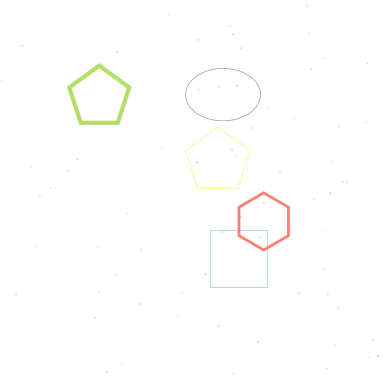[{"shape": "square", "thickness": 0.5, "radius": 0.37, "center": [0.62, 0.329]}, {"shape": "hexagon", "thickness": 2, "radius": 0.37, "center": [0.685, 0.425]}, {"shape": "pentagon", "thickness": 3, "radius": 0.41, "center": [0.258, 0.748]}, {"shape": "oval", "thickness": 0.5, "radius": 0.49, "center": [0.579, 0.754]}, {"shape": "pentagon", "thickness": 0.5, "radius": 0.44, "center": [0.566, 0.581]}]